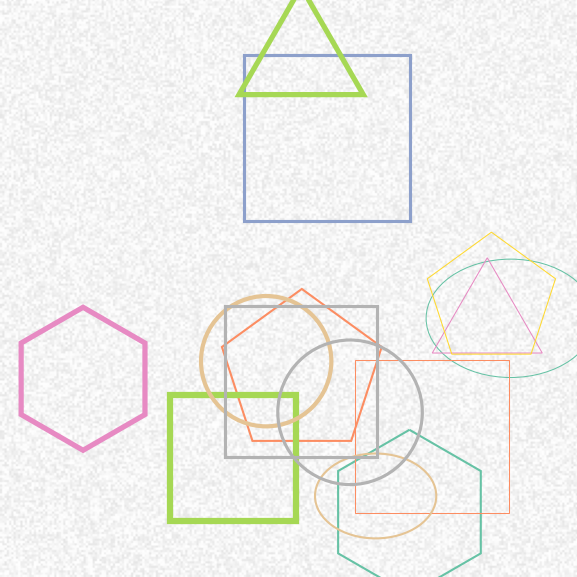[{"shape": "hexagon", "thickness": 1, "radius": 0.71, "center": [0.709, 0.112]}, {"shape": "oval", "thickness": 0.5, "radius": 0.73, "center": [0.884, 0.448]}, {"shape": "pentagon", "thickness": 1, "radius": 0.73, "center": [0.523, 0.353]}, {"shape": "square", "thickness": 0.5, "radius": 0.67, "center": [0.748, 0.243]}, {"shape": "square", "thickness": 1.5, "radius": 0.72, "center": [0.566, 0.76]}, {"shape": "hexagon", "thickness": 2.5, "radius": 0.62, "center": [0.144, 0.343]}, {"shape": "triangle", "thickness": 0.5, "radius": 0.55, "center": [0.844, 0.443]}, {"shape": "triangle", "thickness": 2.5, "radius": 0.62, "center": [0.521, 0.897]}, {"shape": "square", "thickness": 3, "radius": 0.54, "center": [0.404, 0.206]}, {"shape": "pentagon", "thickness": 0.5, "radius": 0.58, "center": [0.851, 0.48]}, {"shape": "oval", "thickness": 1, "radius": 0.52, "center": [0.65, 0.14]}, {"shape": "circle", "thickness": 2, "radius": 0.56, "center": [0.461, 0.374]}, {"shape": "circle", "thickness": 1.5, "radius": 0.63, "center": [0.606, 0.285]}, {"shape": "square", "thickness": 1.5, "radius": 0.66, "center": [0.521, 0.338]}]